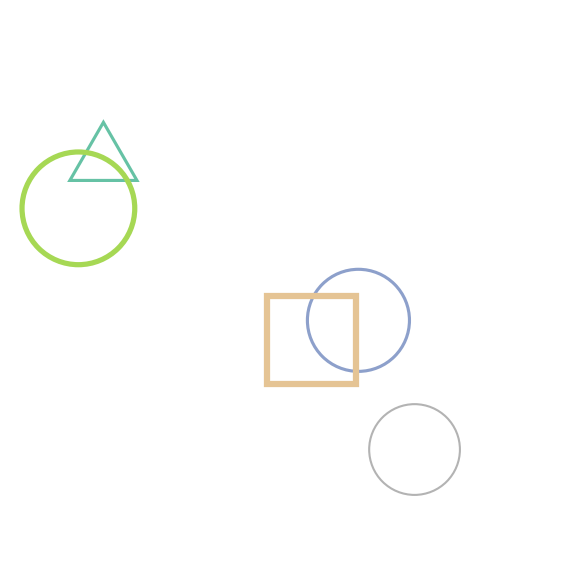[{"shape": "triangle", "thickness": 1.5, "radius": 0.34, "center": [0.179, 0.72]}, {"shape": "circle", "thickness": 1.5, "radius": 0.44, "center": [0.621, 0.444]}, {"shape": "circle", "thickness": 2.5, "radius": 0.49, "center": [0.136, 0.638]}, {"shape": "square", "thickness": 3, "radius": 0.38, "center": [0.539, 0.41]}, {"shape": "circle", "thickness": 1, "radius": 0.39, "center": [0.718, 0.221]}]